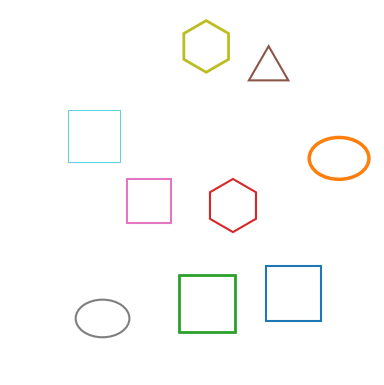[{"shape": "square", "thickness": 1.5, "radius": 0.36, "center": [0.763, 0.237]}, {"shape": "oval", "thickness": 2.5, "radius": 0.39, "center": [0.881, 0.589]}, {"shape": "square", "thickness": 2, "radius": 0.37, "center": [0.538, 0.211]}, {"shape": "hexagon", "thickness": 1.5, "radius": 0.34, "center": [0.605, 0.466]}, {"shape": "triangle", "thickness": 1.5, "radius": 0.3, "center": [0.698, 0.821]}, {"shape": "square", "thickness": 1.5, "radius": 0.29, "center": [0.387, 0.479]}, {"shape": "oval", "thickness": 1.5, "radius": 0.35, "center": [0.266, 0.173]}, {"shape": "hexagon", "thickness": 2, "radius": 0.34, "center": [0.536, 0.879]}, {"shape": "square", "thickness": 0.5, "radius": 0.34, "center": [0.245, 0.648]}]